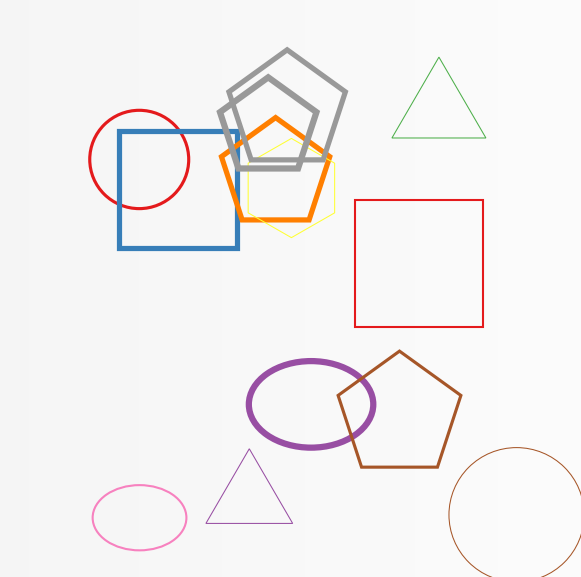[{"shape": "circle", "thickness": 1.5, "radius": 0.43, "center": [0.24, 0.723]}, {"shape": "square", "thickness": 1, "radius": 0.55, "center": [0.721, 0.543]}, {"shape": "square", "thickness": 2.5, "radius": 0.51, "center": [0.306, 0.671]}, {"shape": "triangle", "thickness": 0.5, "radius": 0.47, "center": [0.755, 0.807]}, {"shape": "triangle", "thickness": 0.5, "radius": 0.43, "center": [0.429, 0.136]}, {"shape": "oval", "thickness": 3, "radius": 0.54, "center": [0.535, 0.299]}, {"shape": "pentagon", "thickness": 2.5, "radius": 0.49, "center": [0.474, 0.698]}, {"shape": "hexagon", "thickness": 0.5, "radius": 0.43, "center": [0.501, 0.674]}, {"shape": "pentagon", "thickness": 1.5, "radius": 0.56, "center": [0.687, 0.28]}, {"shape": "circle", "thickness": 0.5, "radius": 0.58, "center": [0.889, 0.108]}, {"shape": "oval", "thickness": 1, "radius": 0.4, "center": [0.24, 0.103]}, {"shape": "pentagon", "thickness": 3, "radius": 0.44, "center": [0.461, 0.778]}, {"shape": "pentagon", "thickness": 2.5, "radius": 0.53, "center": [0.494, 0.808]}]